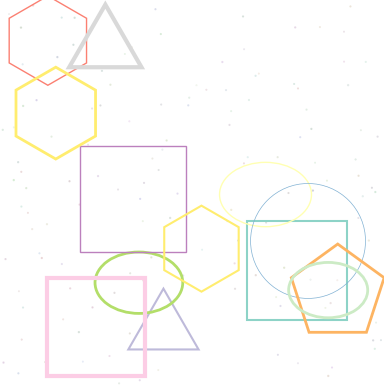[{"shape": "square", "thickness": 1.5, "radius": 0.65, "center": [0.771, 0.298]}, {"shape": "oval", "thickness": 1, "radius": 0.6, "center": [0.69, 0.495]}, {"shape": "triangle", "thickness": 1.5, "radius": 0.53, "center": [0.425, 0.145]}, {"shape": "hexagon", "thickness": 1, "radius": 0.58, "center": [0.124, 0.895]}, {"shape": "circle", "thickness": 0.5, "radius": 0.75, "center": [0.8, 0.374]}, {"shape": "pentagon", "thickness": 2, "radius": 0.63, "center": [0.877, 0.239]}, {"shape": "oval", "thickness": 2, "radius": 0.57, "center": [0.361, 0.266]}, {"shape": "square", "thickness": 3, "radius": 0.63, "center": [0.249, 0.151]}, {"shape": "triangle", "thickness": 3, "radius": 0.54, "center": [0.274, 0.88]}, {"shape": "square", "thickness": 1, "radius": 0.69, "center": [0.346, 0.484]}, {"shape": "oval", "thickness": 2, "radius": 0.51, "center": [0.852, 0.246]}, {"shape": "hexagon", "thickness": 2, "radius": 0.6, "center": [0.145, 0.706]}, {"shape": "hexagon", "thickness": 1.5, "radius": 0.56, "center": [0.523, 0.354]}]